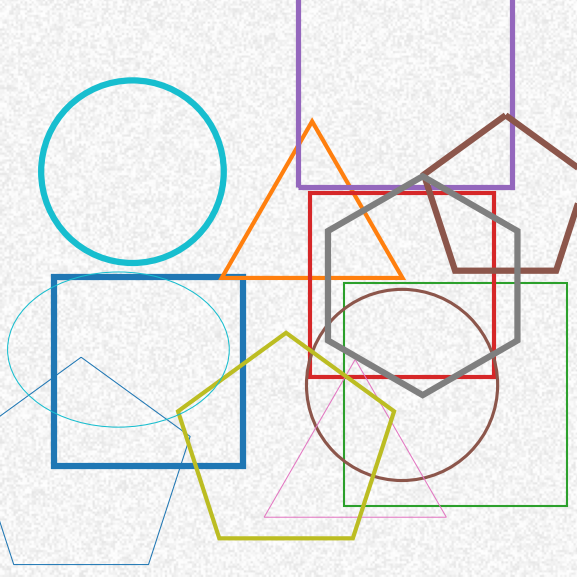[{"shape": "pentagon", "thickness": 0.5, "radius": 0.99, "center": [0.14, 0.182]}, {"shape": "square", "thickness": 3, "radius": 0.82, "center": [0.257, 0.356]}, {"shape": "triangle", "thickness": 2, "radius": 0.9, "center": [0.54, 0.608]}, {"shape": "square", "thickness": 1, "radius": 0.96, "center": [0.788, 0.315]}, {"shape": "square", "thickness": 2, "radius": 0.8, "center": [0.696, 0.506]}, {"shape": "square", "thickness": 2.5, "radius": 0.92, "center": [0.702, 0.861]}, {"shape": "circle", "thickness": 1.5, "radius": 0.83, "center": [0.696, 0.333]}, {"shape": "pentagon", "thickness": 3, "radius": 0.74, "center": [0.876, 0.651]}, {"shape": "triangle", "thickness": 0.5, "radius": 0.91, "center": [0.615, 0.195]}, {"shape": "hexagon", "thickness": 3, "radius": 0.95, "center": [0.732, 0.504]}, {"shape": "pentagon", "thickness": 2, "radius": 0.98, "center": [0.495, 0.226]}, {"shape": "oval", "thickness": 0.5, "radius": 0.96, "center": [0.205, 0.394]}, {"shape": "circle", "thickness": 3, "radius": 0.79, "center": [0.229, 0.702]}]